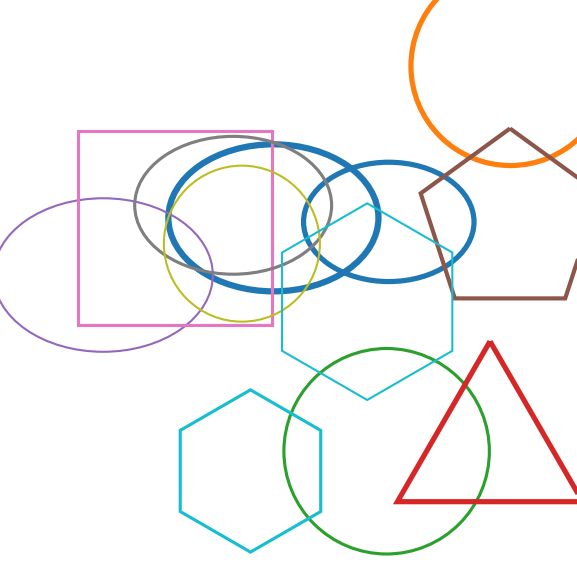[{"shape": "oval", "thickness": 3, "radius": 0.91, "center": [0.473, 0.622]}, {"shape": "oval", "thickness": 2.5, "radius": 0.74, "center": [0.673, 0.615]}, {"shape": "circle", "thickness": 2.5, "radius": 0.86, "center": [0.884, 0.885]}, {"shape": "circle", "thickness": 1.5, "radius": 0.89, "center": [0.669, 0.218]}, {"shape": "triangle", "thickness": 2.5, "radius": 0.93, "center": [0.849, 0.223]}, {"shape": "oval", "thickness": 1, "radius": 0.95, "center": [0.179, 0.523]}, {"shape": "pentagon", "thickness": 2, "radius": 0.81, "center": [0.883, 0.614]}, {"shape": "square", "thickness": 1.5, "radius": 0.84, "center": [0.303, 0.604]}, {"shape": "oval", "thickness": 1.5, "radius": 0.85, "center": [0.404, 0.644]}, {"shape": "circle", "thickness": 1, "radius": 0.68, "center": [0.419, 0.577]}, {"shape": "hexagon", "thickness": 1.5, "radius": 0.7, "center": [0.434, 0.184]}, {"shape": "hexagon", "thickness": 1, "radius": 0.85, "center": [0.636, 0.477]}]